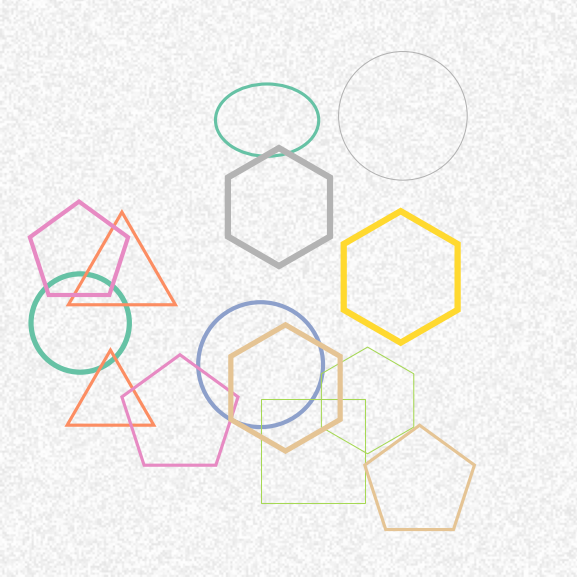[{"shape": "oval", "thickness": 1.5, "radius": 0.45, "center": [0.463, 0.791]}, {"shape": "circle", "thickness": 2.5, "radius": 0.43, "center": [0.139, 0.44]}, {"shape": "triangle", "thickness": 1.5, "radius": 0.53, "center": [0.211, 0.525]}, {"shape": "triangle", "thickness": 1.5, "radius": 0.43, "center": [0.191, 0.306]}, {"shape": "circle", "thickness": 2, "radius": 0.54, "center": [0.451, 0.368]}, {"shape": "pentagon", "thickness": 2, "radius": 0.45, "center": [0.137, 0.561]}, {"shape": "pentagon", "thickness": 1.5, "radius": 0.53, "center": [0.312, 0.279]}, {"shape": "hexagon", "thickness": 0.5, "radius": 0.46, "center": [0.636, 0.306]}, {"shape": "square", "thickness": 0.5, "radius": 0.45, "center": [0.541, 0.218]}, {"shape": "hexagon", "thickness": 3, "radius": 0.57, "center": [0.694, 0.52]}, {"shape": "pentagon", "thickness": 1.5, "radius": 0.5, "center": [0.727, 0.163]}, {"shape": "hexagon", "thickness": 2.5, "radius": 0.55, "center": [0.494, 0.327]}, {"shape": "circle", "thickness": 0.5, "radius": 0.56, "center": [0.698, 0.799]}, {"shape": "hexagon", "thickness": 3, "radius": 0.51, "center": [0.483, 0.641]}]